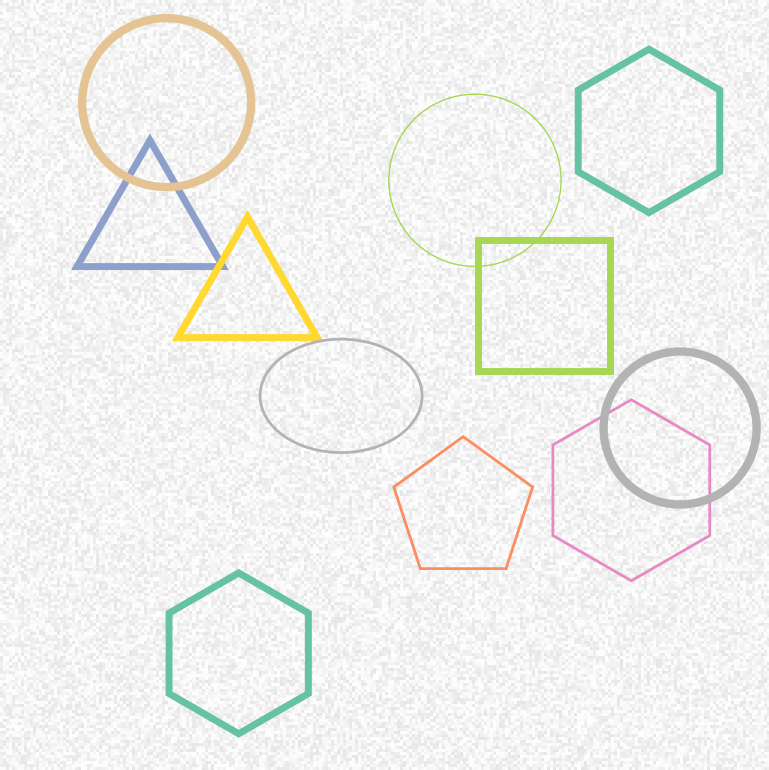[{"shape": "hexagon", "thickness": 2.5, "radius": 0.52, "center": [0.31, 0.152]}, {"shape": "hexagon", "thickness": 2.5, "radius": 0.53, "center": [0.843, 0.83]}, {"shape": "pentagon", "thickness": 1, "radius": 0.47, "center": [0.602, 0.338]}, {"shape": "triangle", "thickness": 2.5, "radius": 0.55, "center": [0.195, 0.708]}, {"shape": "hexagon", "thickness": 1, "radius": 0.59, "center": [0.82, 0.363]}, {"shape": "circle", "thickness": 0.5, "radius": 0.56, "center": [0.617, 0.766]}, {"shape": "square", "thickness": 2.5, "radius": 0.43, "center": [0.706, 0.603]}, {"shape": "triangle", "thickness": 2.5, "radius": 0.52, "center": [0.321, 0.614]}, {"shape": "circle", "thickness": 3, "radius": 0.55, "center": [0.216, 0.867]}, {"shape": "circle", "thickness": 3, "radius": 0.5, "center": [0.883, 0.444]}, {"shape": "oval", "thickness": 1, "radius": 0.53, "center": [0.443, 0.486]}]